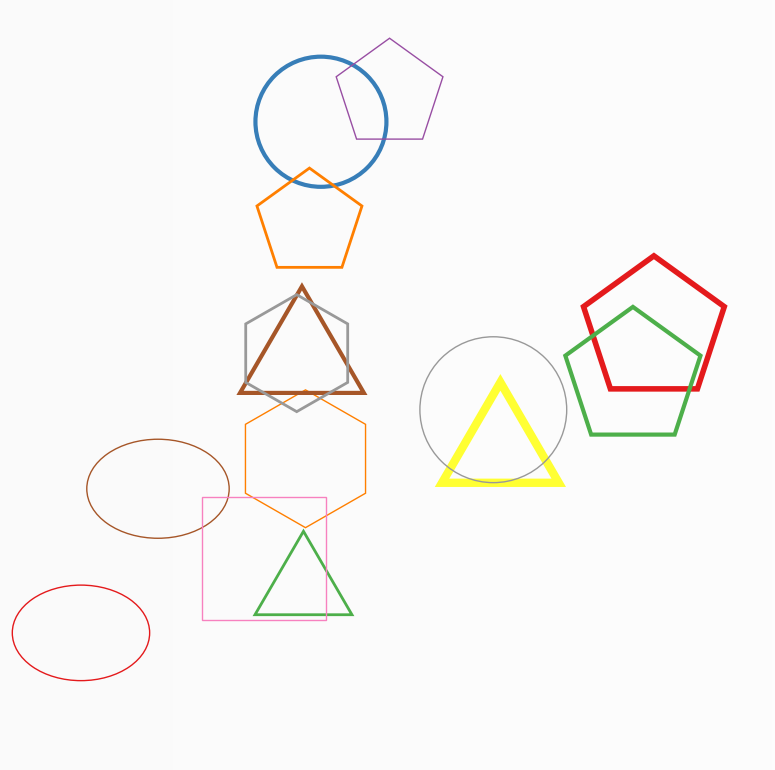[{"shape": "oval", "thickness": 0.5, "radius": 0.44, "center": [0.104, 0.178]}, {"shape": "pentagon", "thickness": 2, "radius": 0.48, "center": [0.844, 0.572]}, {"shape": "circle", "thickness": 1.5, "radius": 0.42, "center": [0.414, 0.842]}, {"shape": "triangle", "thickness": 1, "radius": 0.36, "center": [0.392, 0.238]}, {"shape": "pentagon", "thickness": 1.5, "radius": 0.46, "center": [0.817, 0.51]}, {"shape": "pentagon", "thickness": 0.5, "radius": 0.36, "center": [0.503, 0.878]}, {"shape": "pentagon", "thickness": 1, "radius": 0.36, "center": [0.399, 0.71]}, {"shape": "hexagon", "thickness": 0.5, "radius": 0.45, "center": [0.394, 0.404]}, {"shape": "triangle", "thickness": 3, "radius": 0.43, "center": [0.646, 0.416]}, {"shape": "triangle", "thickness": 1.5, "radius": 0.46, "center": [0.39, 0.536]}, {"shape": "oval", "thickness": 0.5, "radius": 0.46, "center": [0.204, 0.365]}, {"shape": "square", "thickness": 0.5, "radius": 0.4, "center": [0.341, 0.274]}, {"shape": "circle", "thickness": 0.5, "radius": 0.47, "center": [0.637, 0.468]}, {"shape": "hexagon", "thickness": 1, "radius": 0.38, "center": [0.383, 0.541]}]